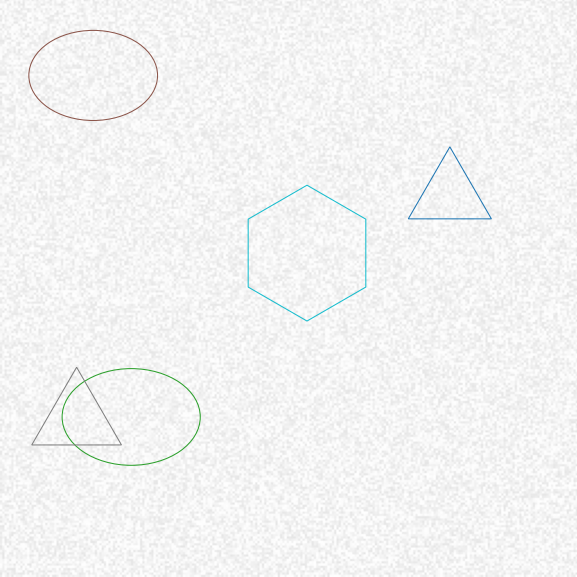[{"shape": "triangle", "thickness": 0.5, "radius": 0.42, "center": [0.779, 0.662]}, {"shape": "oval", "thickness": 0.5, "radius": 0.6, "center": [0.227, 0.277]}, {"shape": "oval", "thickness": 0.5, "radius": 0.56, "center": [0.161, 0.869]}, {"shape": "triangle", "thickness": 0.5, "radius": 0.45, "center": [0.133, 0.274]}, {"shape": "hexagon", "thickness": 0.5, "radius": 0.59, "center": [0.532, 0.561]}]